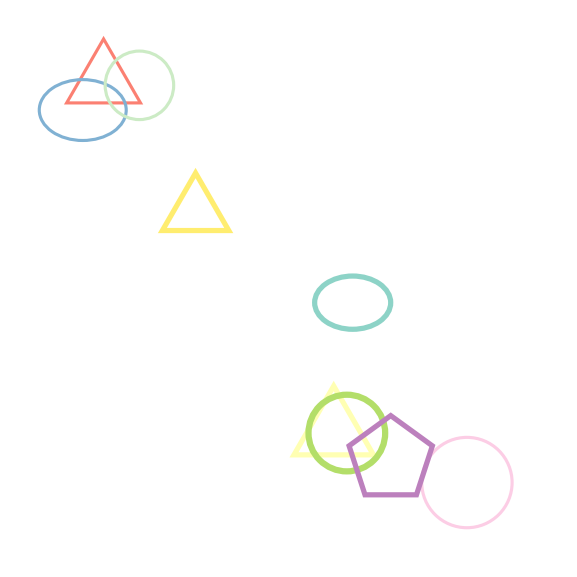[{"shape": "oval", "thickness": 2.5, "radius": 0.33, "center": [0.611, 0.475]}, {"shape": "triangle", "thickness": 2.5, "radius": 0.4, "center": [0.578, 0.251]}, {"shape": "triangle", "thickness": 1.5, "radius": 0.37, "center": [0.179, 0.858]}, {"shape": "oval", "thickness": 1.5, "radius": 0.38, "center": [0.143, 0.809]}, {"shape": "circle", "thickness": 3, "radius": 0.33, "center": [0.601, 0.249]}, {"shape": "circle", "thickness": 1.5, "radius": 0.39, "center": [0.809, 0.164]}, {"shape": "pentagon", "thickness": 2.5, "radius": 0.38, "center": [0.677, 0.204]}, {"shape": "circle", "thickness": 1.5, "radius": 0.3, "center": [0.241, 0.851]}, {"shape": "triangle", "thickness": 2.5, "radius": 0.33, "center": [0.339, 0.633]}]